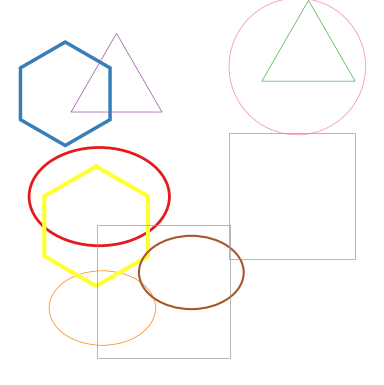[{"shape": "oval", "thickness": 2, "radius": 0.91, "center": [0.258, 0.489]}, {"shape": "hexagon", "thickness": 2.5, "radius": 0.67, "center": [0.169, 0.756]}, {"shape": "triangle", "thickness": 0.5, "radius": 0.7, "center": [0.801, 0.859]}, {"shape": "triangle", "thickness": 0.5, "radius": 0.68, "center": [0.303, 0.777]}, {"shape": "oval", "thickness": 0.5, "radius": 0.69, "center": [0.266, 0.2]}, {"shape": "hexagon", "thickness": 3, "radius": 0.78, "center": [0.25, 0.412]}, {"shape": "oval", "thickness": 1.5, "radius": 0.68, "center": [0.497, 0.292]}, {"shape": "circle", "thickness": 0.5, "radius": 0.89, "center": [0.772, 0.827]}, {"shape": "square", "thickness": 0.5, "radius": 0.86, "center": [0.426, 0.242]}, {"shape": "square", "thickness": 0.5, "radius": 0.82, "center": [0.758, 0.491]}]